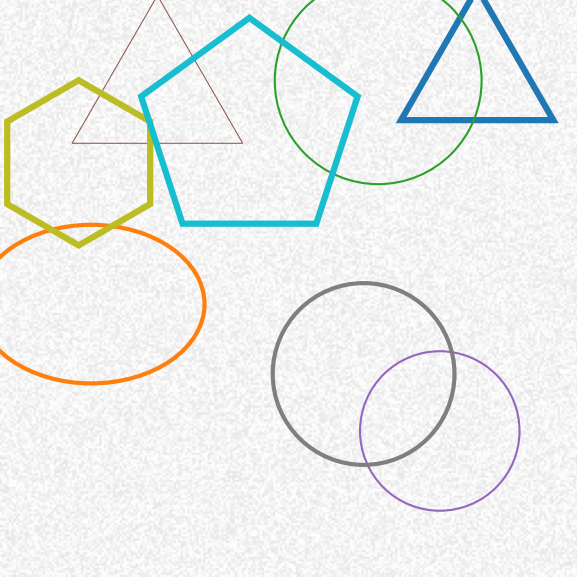[{"shape": "triangle", "thickness": 3, "radius": 0.76, "center": [0.826, 0.867]}, {"shape": "oval", "thickness": 2, "radius": 0.98, "center": [0.158, 0.473]}, {"shape": "circle", "thickness": 1, "radius": 0.9, "center": [0.655, 0.859]}, {"shape": "circle", "thickness": 1, "radius": 0.69, "center": [0.761, 0.253]}, {"shape": "triangle", "thickness": 0.5, "radius": 0.85, "center": [0.273, 0.836]}, {"shape": "circle", "thickness": 2, "radius": 0.79, "center": [0.63, 0.352]}, {"shape": "hexagon", "thickness": 3, "radius": 0.71, "center": [0.136, 0.717]}, {"shape": "pentagon", "thickness": 3, "radius": 0.99, "center": [0.432, 0.771]}]